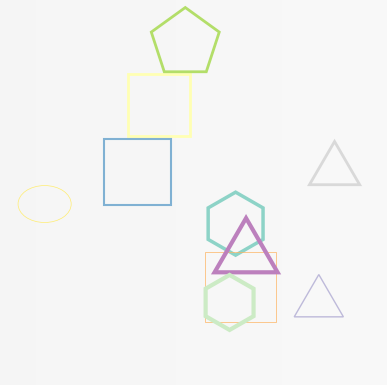[{"shape": "hexagon", "thickness": 2.5, "radius": 0.41, "center": [0.608, 0.419]}, {"shape": "square", "thickness": 2, "radius": 0.4, "center": [0.411, 0.727]}, {"shape": "triangle", "thickness": 1, "radius": 0.37, "center": [0.823, 0.214]}, {"shape": "square", "thickness": 1.5, "radius": 0.43, "center": [0.355, 0.554]}, {"shape": "square", "thickness": 0.5, "radius": 0.46, "center": [0.621, 0.255]}, {"shape": "pentagon", "thickness": 2, "radius": 0.46, "center": [0.478, 0.888]}, {"shape": "triangle", "thickness": 2, "radius": 0.37, "center": [0.863, 0.558]}, {"shape": "triangle", "thickness": 3, "radius": 0.47, "center": [0.635, 0.34]}, {"shape": "hexagon", "thickness": 3, "radius": 0.36, "center": [0.592, 0.214]}, {"shape": "oval", "thickness": 0.5, "radius": 0.34, "center": [0.115, 0.47]}]